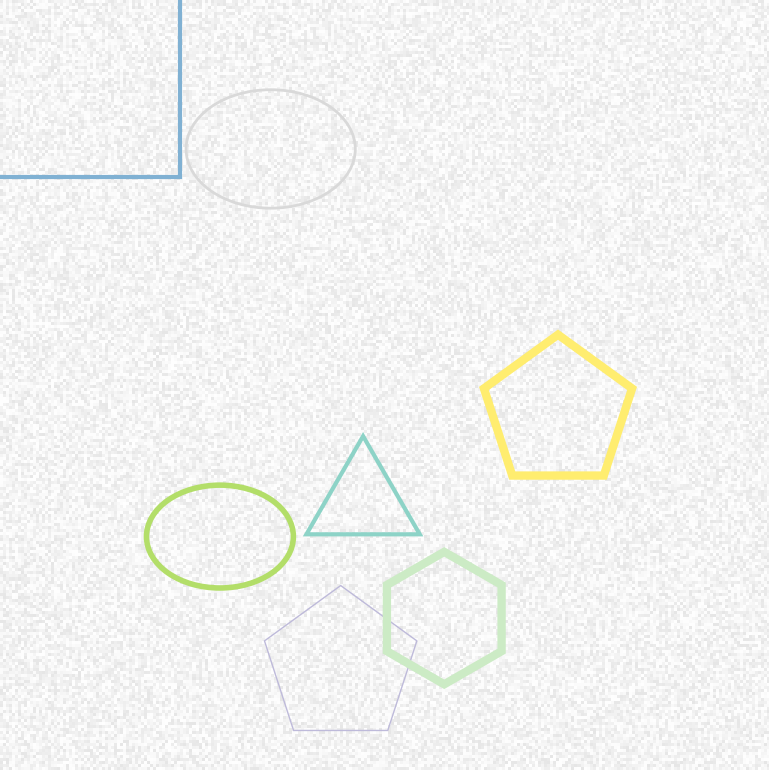[{"shape": "triangle", "thickness": 1.5, "radius": 0.42, "center": [0.472, 0.349]}, {"shape": "pentagon", "thickness": 0.5, "radius": 0.52, "center": [0.442, 0.136]}, {"shape": "square", "thickness": 1.5, "radius": 0.6, "center": [0.114, 0.889]}, {"shape": "oval", "thickness": 2, "radius": 0.48, "center": [0.286, 0.303]}, {"shape": "oval", "thickness": 1, "radius": 0.55, "center": [0.352, 0.807]}, {"shape": "hexagon", "thickness": 3, "radius": 0.43, "center": [0.577, 0.197]}, {"shape": "pentagon", "thickness": 3, "radius": 0.51, "center": [0.725, 0.464]}]